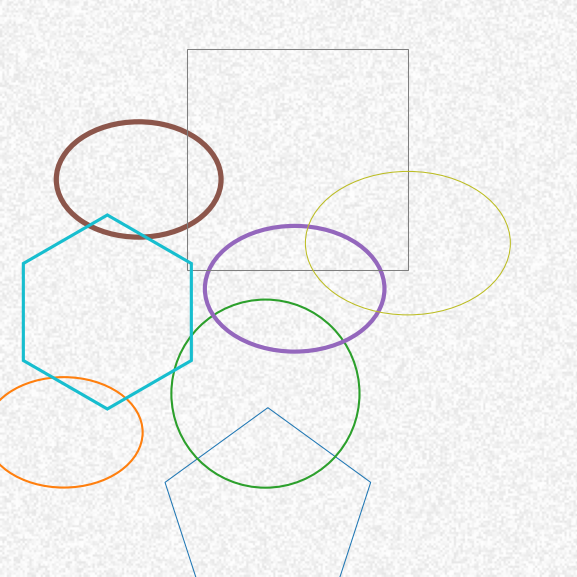[{"shape": "pentagon", "thickness": 0.5, "radius": 0.94, "center": [0.464, 0.106]}, {"shape": "oval", "thickness": 1, "radius": 0.68, "center": [0.11, 0.25]}, {"shape": "circle", "thickness": 1, "radius": 0.81, "center": [0.46, 0.318]}, {"shape": "oval", "thickness": 2, "radius": 0.78, "center": [0.51, 0.499]}, {"shape": "oval", "thickness": 2.5, "radius": 0.71, "center": [0.24, 0.688]}, {"shape": "square", "thickness": 0.5, "radius": 0.96, "center": [0.515, 0.722]}, {"shape": "oval", "thickness": 0.5, "radius": 0.89, "center": [0.706, 0.578]}, {"shape": "hexagon", "thickness": 1.5, "radius": 0.84, "center": [0.186, 0.459]}]